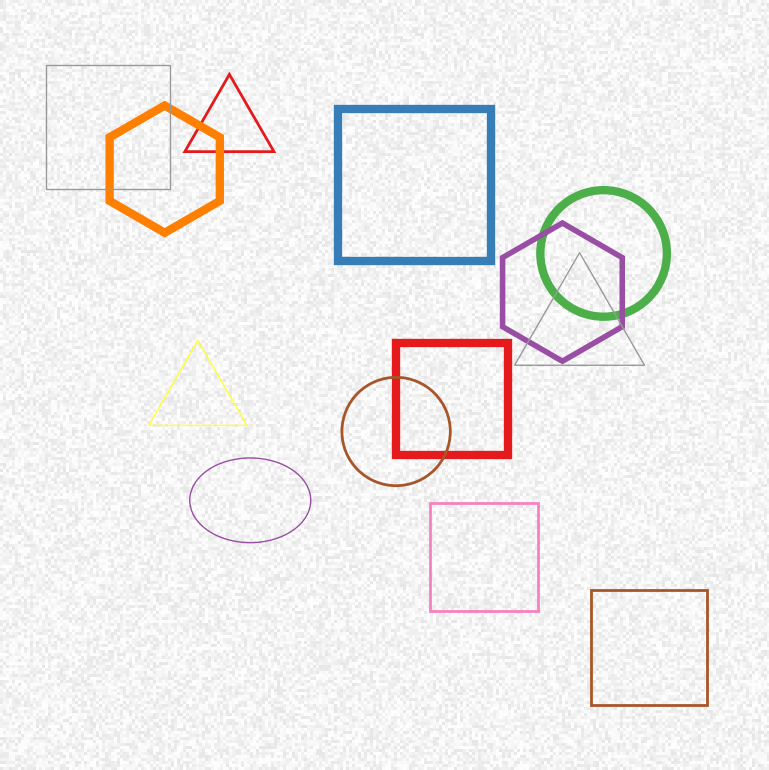[{"shape": "triangle", "thickness": 1, "radius": 0.33, "center": [0.298, 0.836]}, {"shape": "square", "thickness": 3, "radius": 0.36, "center": [0.587, 0.482]}, {"shape": "square", "thickness": 3, "radius": 0.49, "center": [0.538, 0.76]}, {"shape": "circle", "thickness": 3, "radius": 0.41, "center": [0.784, 0.671]}, {"shape": "hexagon", "thickness": 2, "radius": 0.45, "center": [0.73, 0.621]}, {"shape": "oval", "thickness": 0.5, "radius": 0.39, "center": [0.325, 0.35]}, {"shape": "hexagon", "thickness": 3, "radius": 0.41, "center": [0.214, 0.78]}, {"shape": "triangle", "thickness": 0.5, "radius": 0.37, "center": [0.257, 0.484]}, {"shape": "square", "thickness": 1, "radius": 0.37, "center": [0.843, 0.159]}, {"shape": "circle", "thickness": 1, "radius": 0.35, "center": [0.514, 0.44]}, {"shape": "square", "thickness": 1, "radius": 0.35, "center": [0.629, 0.276]}, {"shape": "triangle", "thickness": 0.5, "radius": 0.49, "center": [0.753, 0.574]}, {"shape": "square", "thickness": 0.5, "radius": 0.4, "center": [0.14, 0.835]}]